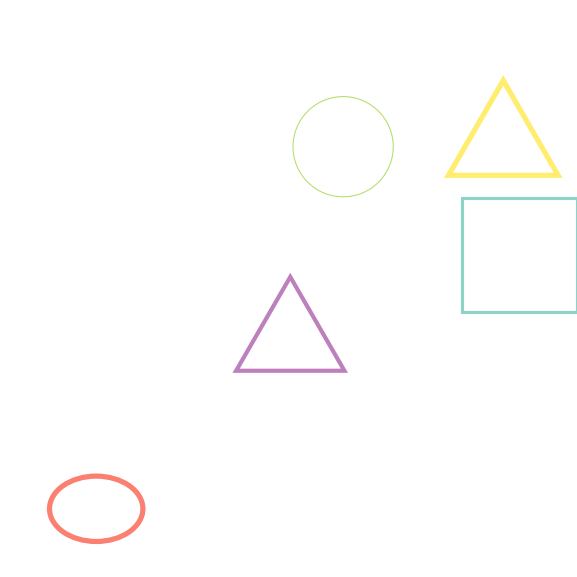[{"shape": "square", "thickness": 1.5, "radius": 0.5, "center": [0.9, 0.557]}, {"shape": "oval", "thickness": 2.5, "radius": 0.4, "center": [0.167, 0.118]}, {"shape": "circle", "thickness": 0.5, "radius": 0.43, "center": [0.594, 0.745]}, {"shape": "triangle", "thickness": 2, "radius": 0.54, "center": [0.503, 0.411]}, {"shape": "triangle", "thickness": 2.5, "radius": 0.55, "center": [0.871, 0.75]}]